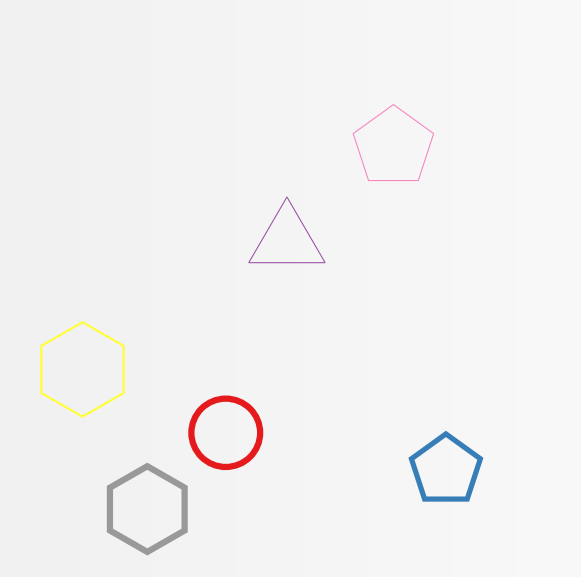[{"shape": "circle", "thickness": 3, "radius": 0.3, "center": [0.388, 0.25]}, {"shape": "pentagon", "thickness": 2.5, "radius": 0.31, "center": [0.767, 0.185]}, {"shape": "triangle", "thickness": 0.5, "radius": 0.38, "center": [0.494, 0.582]}, {"shape": "hexagon", "thickness": 1, "radius": 0.41, "center": [0.142, 0.359]}, {"shape": "pentagon", "thickness": 0.5, "radius": 0.36, "center": [0.677, 0.745]}, {"shape": "hexagon", "thickness": 3, "radius": 0.37, "center": [0.253, 0.118]}]